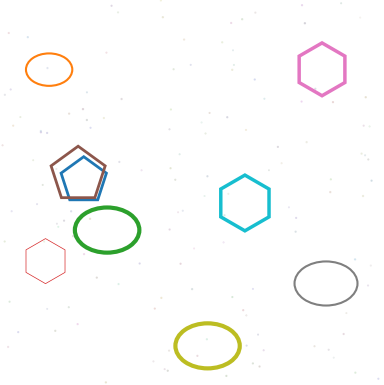[{"shape": "pentagon", "thickness": 2, "radius": 0.31, "center": [0.218, 0.531]}, {"shape": "oval", "thickness": 1.5, "radius": 0.3, "center": [0.128, 0.819]}, {"shape": "oval", "thickness": 3, "radius": 0.42, "center": [0.278, 0.402]}, {"shape": "hexagon", "thickness": 0.5, "radius": 0.29, "center": [0.118, 0.322]}, {"shape": "pentagon", "thickness": 2, "radius": 0.37, "center": [0.203, 0.546]}, {"shape": "hexagon", "thickness": 2.5, "radius": 0.34, "center": [0.836, 0.82]}, {"shape": "oval", "thickness": 1.5, "radius": 0.41, "center": [0.847, 0.264]}, {"shape": "oval", "thickness": 3, "radius": 0.42, "center": [0.539, 0.102]}, {"shape": "hexagon", "thickness": 2.5, "radius": 0.36, "center": [0.636, 0.473]}]